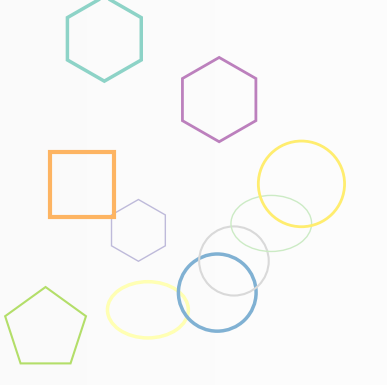[{"shape": "hexagon", "thickness": 2.5, "radius": 0.55, "center": [0.269, 0.899]}, {"shape": "oval", "thickness": 2.5, "radius": 0.52, "center": [0.382, 0.195]}, {"shape": "hexagon", "thickness": 1, "radius": 0.4, "center": [0.357, 0.402]}, {"shape": "circle", "thickness": 2.5, "radius": 0.5, "center": [0.561, 0.24]}, {"shape": "square", "thickness": 3, "radius": 0.42, "center": [0.212, 0.521]}, {"shape": "pentagon", "thickness": 1.5, "radius": 0.55, "center": [0.118, 0.145]}, {"shape": "circle", "thickness": 1.5, "radius": 0.45, "center": [0.604, 0.322]}, {"shape": "hexagon", "thickness": 2, "radius": 0.55, "center": [0.566, 0.741]}, {"shape": "oval", "thickness": 1, "radius": 0.52, "center": [0.7, 0.42]}, {"shape": "circle", "thickness": 2, "radius": 0.56, "center": [0.778, 0.522]}]